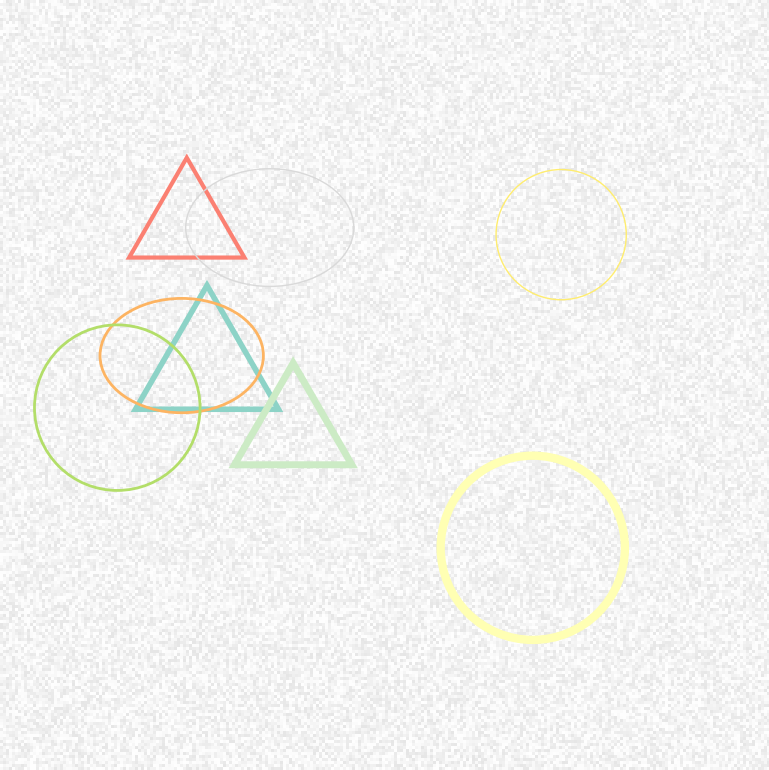[{"shape": "triangle", "thickness": 2, "radius": 0.54, "center": [0.269, 0.522]}, {"shape": "circle", "thickness": 3, "radius": 0.6, "center": [0.692, 0.289]}, {"shape": "triangle", "thickness": 1.5, "radius": 0.43, "center": [0.243, 0.709]}, {"shape": "oval", "thickness": 1, "radius": 0.53, "center": [0.236, 0.538]}, {"shape": "circle", "thickness": 1, "radius": 0.54, "center": [0.152, 0.471]}, {"shape": "oval", "thickness": 0.5, "radius": 0.55, "center": [0.35, 0.704]}, {"shape": "triangle", "thickness": 2.5, "radius": 0.44, "center": [0.381, 0.44]}, {"shape": "circle", "thickness": 0.5, "radius": 0.42, "center": [0.729, 0.695]}]